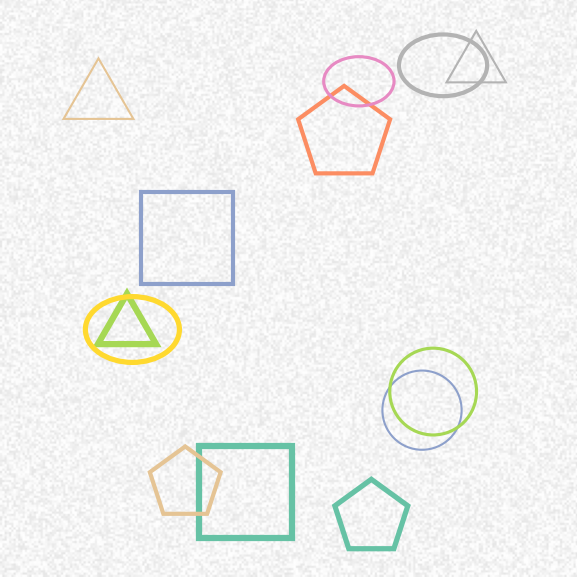[{"shape": "pentagon", "thickness": 2.5, "radius": 0.33, "center": [0.643, 0.103]}, {"shape": "square", "thickness": 3, "radius": 0.4, "center": [0.426, 0.147]}, {"shape": "pentagon", "thickness": 2, "radius": 0.42, "center": [0.596, 0.767]}, {"shape": "circle", "thickness": 1, "radius": 0.34, "center": [0.731, 0.289]}, {"shape": "square", "thickness": 2, "radius": 0.4, "center": [0.324, 0.588]}, {"shape": "oval", "thickness": 1.5, "radius": 0.3, "center": [0.621, 0.858]}, {"shape": "circle", "thickness": 1.5, "radius": 0.38, "center": [0.75, 0.321]}, {"shape": "triangle", "thickness": 3, "radius": 0.29, "center": [0.22, 0.432]}, {"shape": "oval", "thickness": 2.5, "radius": 0.41, "center": [0.229, 0.429]}, {"shape": "pentagon", "thickness": 2, "radius": 0.32, "center": [0.321, 0.162]}, {"shape": "triangle", "thickness": 1, "radius": 0.35, "center": [0.171, 0.828]}, {"shape": "triangle", "thickness": 1, "radius": 0.3, "center": [0.825, 0.886]}, {"shape": "oval", "thickness": 2, "radius": 0.38, "center": [0.767, 0.886]}]